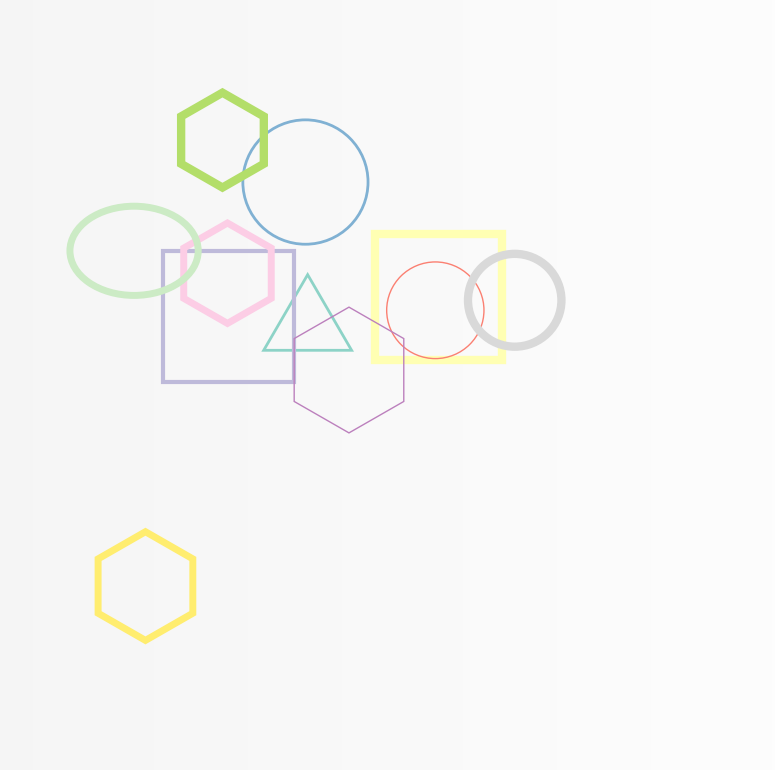[{"shape": "triangle", "thickness": 1, "radius": 0.33, "center": [0.397, 0.578]}, {"shape": "square", "thickness": 3, "radius": 0.41, "center": [0.566, 0.614]}, {"shape": "square", "thickness": 1.5, "radius": 0.42, "center": [0.295, 0.589]}, {"shape": "circle", "thickness": 0.5, "radius": 0.31, "center": [0.562, 0.597]}, {"shape": "circle", "thickness": 1, "radius": 0.4, "center": [0.394, 0.764]}, {"shape": "hexagon", "thickness": 3, "radius": 0.31, "center": [0.287, 0.818]}, {"shape": "hexagon", "thickness": 2.5, "radius": 0.33, "center": [0.294, 0.645]}, {"shape": "circle", "thickness": 3, "radius": 0.3, "center": [0.664, 0.61]}, {"shape": "hexagon", "thickness": 0.5, "radius": 0.41, "center": [0.45, 0.519]}, {"shape": "oval", "thickness": 2.5, "radius": 0.41, "center": [0.173, 0.674]}, {"shape": "hexagon", "thickness": 2.5, "radius": 0.35, "center": [0.188, 0.239]}]